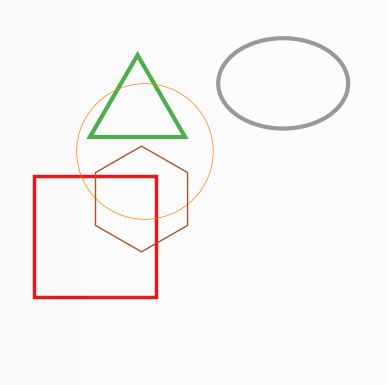[{"shape": "square", "thickness": 2.5, "radius": 0.79, "center": [0.246, 0.386]}, {"shape": "triangle", "thickness": 3, "radius": 0.71, "center": [0.355, 0.715]}, {"shape": "circle", "thickness": 0.5, "radius": 0.88, "center": [0.374, 0.607]}, {"shape": "hexagon", "thickness": 1, "radius": 0.69, "center": [0.365, 0.483]}, {"shape": "oval", "thickness": 3, "radius": 0.84, "center": [0.731, 0.783]}]